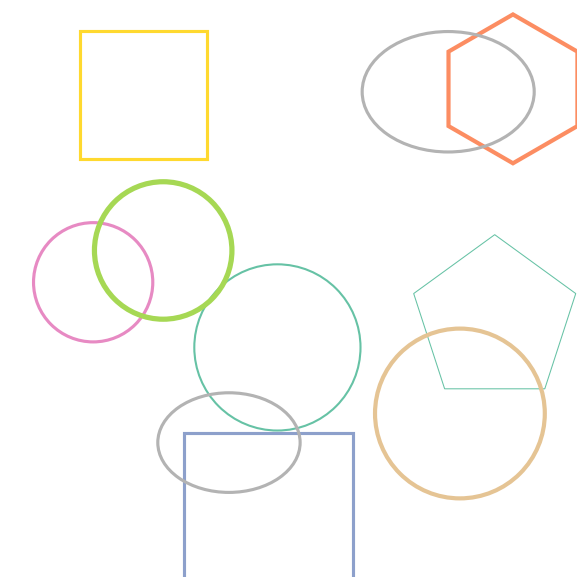[{"shape": "circle", "thickness": 1, "radius": 0.72, "center": [0.48, 0.398]}, {"shape": "pentagon", "thickness": 0.5, "radius": 0.74, "center": [0.857, 0.445]}, {"shape": "hexagon", "thickness": 2, "radius": 0.64, "center": [0.888, 0.845]}, {"shape": "square", "thickness": 1.5, "radius": 0.73, "center": [0.465, 0.103]}, {"shape": "circle", "thickness": 1.5, "radius": 0.52, "center": [0.161, 0.51]}, {"shape": "circle", "thickness": 2.5, "radius": 0.6, "center": [0.283, 0.565]}, {"shape": "square", "thickness": 1.5, "radius": 0.55, "center": [0.248, 0.835]}, {"shape": "circle", "thickness": 2, "radius": 0.73, "center": [0.796, 0.283]}, {"shape": "oval", "thickness": 1.5, "radius": 0.62, "center": [0.396, 0.233]}, {"shape": "oval", "thickness": 1.5, "radius": 0.74, "center": [0.776, 0.84]}]